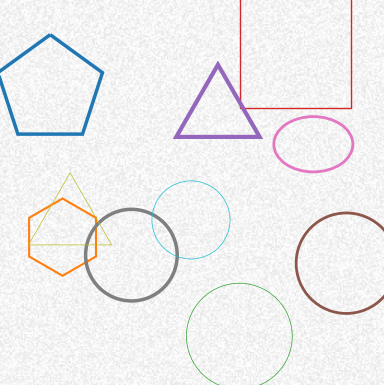[{"shape": "pentagon", "thickness": 2.5, "radius": 0.71, "center": [0.13, 0.767]}, {"shape": "hexagon", "thickness": 1.5, "radius": 0.5, "center": [0.162, 0.384]}, {"shape": "circle", "thickness": 0.5, "radius": 0.69, "center": [0.622, 0.127]}, {"shape": "square", "thickness": 1, "radius": 0.73, "center": [0.768, 0.865]}, {"shape": "triangle", "thickness": 3, "radius": 0.63, "center": [0.566, 0.707]}, {"shape": "circle", "thickness": 2, "radius": 0.65, "center": [0.9, 0.316]}, {"shape": "oval", "thickness": 2, "radius": 0.51, "center": [0.814, 0.625]}, {"shape": "circle", "thickness": 2.5, "radius": 0.59, "center": [0.341, 0.337]}, {"shape": "triangle", "thickness": 0.5, "radius": 0.62, "center": [0.182, 0.426]}, {"shape": "circle", "thickness": 0.5, "radius": 0.51, "center": [0.496, 0.429]}]